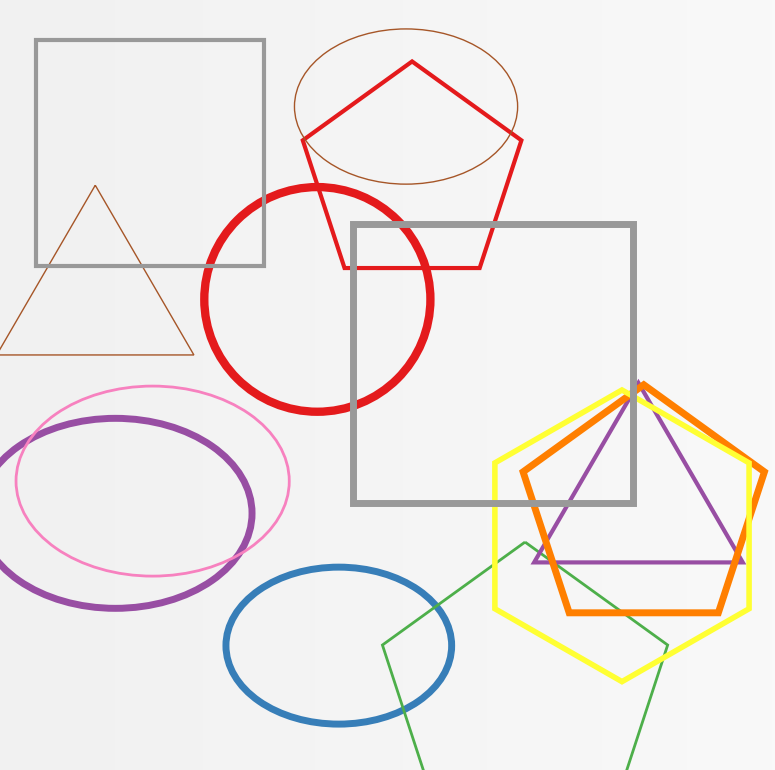[{"shape": "pentagon", "thickness": 1.5, "radius": 0.74, "center": [0.532, 0.772]}, {"shape": "circle", "thickness": 3, "radius": 0.73, "center": [0.409, 0.611]}, {"shape": "oval", "thickness": 2.5, "radius": 0.73, "center": [0.437, 0.162]}, {"shape": "pentagon", "thickness": 1, "radius": 0.97, "center": [0.677, 0.103]}, {"shape": "triangle", "thickness": 1.5, "radius": 0.78, "center": [0.824, 0.347]}, {"shape": "oval", "thickness": 2.5, "radius": 0.88, "center": [0.149, 0.333]}, {"shape": "pentagon", "thickness": 2.5, "radius": 0.82, "center": [0.831, 0.337]}, {"shape": "hexagon", "thickness": 2, "radius": 0.95, "center": [0.803, 0.304]}, {"shape": "triangle", "thickness": 0.5, "radius": 0.73, "center": [0.123, 0.612]}, {"shape": "oval", "thickness": 0.5, "radius": 0.72, "center": [0.524, 0.862]}, {"shape": "oval", "thickness": 1, "radius": 0.88, "center": [0.197, 0.375]}, {"shape": "square", "thickness": 2.5, "radius": 0.9, "center": [0.636, 0.528]}, {"shape": "square", "thickness": 1.5, "radius": 0.73, "center": [0.193, 0.801]}]